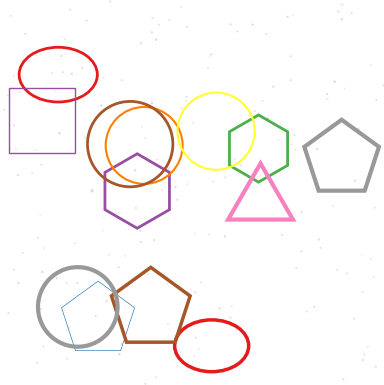[{"shape": "oval", "thickness": 2, "radius": 0.51, "center": [0.151, 0.806]}, {"shape": "oval", "thickness": 2.5, "radius": 0.48, "center": [0.55, 0.102]}, {"shape": "pentagon", "thickness": 0.5, "radius": 0.5, "center": [0.255, 0.17]}, {"shape": "hexagon", "thickness": 2, "radius": 0.44, "center": [0.671, 0.614]}, {"shape": "hexagon", "thickness": 2, "radius": 0.48, "center": [0.356, 0.504]}, {"shape": "square", "thickness": 1, "radius": 0.42, "center": [0.109, 0.688]}, {"shape": "circle", "thickness": 1.5, "radius": 0.5, "center": [0.374, 0.622]}, {"shape": "circle", "thickness": 1.5, "radius": 0.5, "center": [0.561, 0.659]}, {"shape": "pentagon", "thickness": 2.5, "radius": 0.54, "center": [0.392, 0.198]}, {"shape": "circle", "thickness": 2, "radius": 0.55, "center": [0.338, 0.626]}, {"shape": "triangle", "thickness": 3, "radius": 0.49, "center": [0.677, 0.478]}, {"shape": "circle", "thickness": 3, "radius": 0.52, "center": [0.202, 0.203]}, {"shape": "pentagon", "thickness": 3, "radius": 0.51, "center": [0.887, 0.587]}]